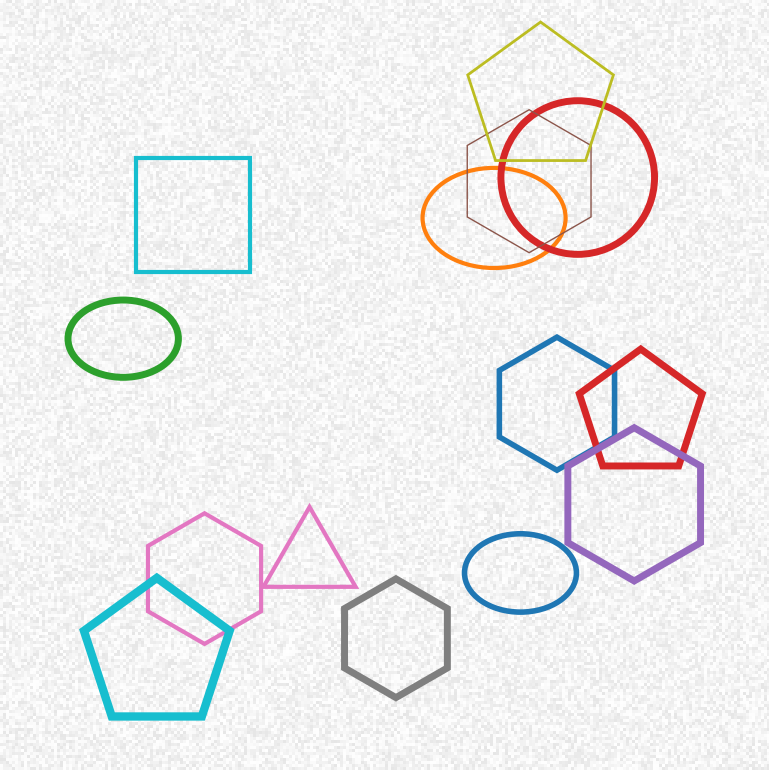[{"shape": "oval", "thickness": 2, "radius": 0.36, "center": [0.676, 0.256]}, {"shape": "hexagon", "thickness": 2, "radius": 0.43, "center": [0.723, 0.476]}, {"shape": "oval", "thickness": 1.5, "radius": 0.46, "center": [0.642, 0.717]}, {"shape": "oval", "thickness": 2.5, "radius": 0.36, "center": [0.16, 0.56]}, {"shape": "circle", "thickness": 2.5, "radius": 0.5, "center": [0.75, 0.769]}, {"shape": "pentagon", "thickness": 2.5, "radius": 0.42, "center": [0.832, 0.463]}, {"shape": "hexagon", "thickness": 2.5, "radius": 0.5, "center": [0.824, 0.345]}, {"shape": "hexagon", "thickness": 0.5, "radius": 0.46, "center": [0.687, 0.765]}, {"shape": "triangle", "thickness": 1.5, "radius": 0.35, "center": [0.402, 0.272]}, {"shape": "hexagon", "thickness": 1.5, "radius": 0.42, "center": [0.266, 0.249]}, {"shape": "hexagon", "thickness": 2.5, "radius": 0.39, "center": [0.514, 0.171]}, {"shape": "pentagon", "thickness": 1, "radius": 0.5, "center": [0.702, 0.872]}, {"shape": "square", "thickness": 1.5, "radius": 0.37, "center": [0.251, 0.721]}, {"shape": "pentagon", "thickness": 3, "radius": 0.5, "center": [0.204, 0.15]}]